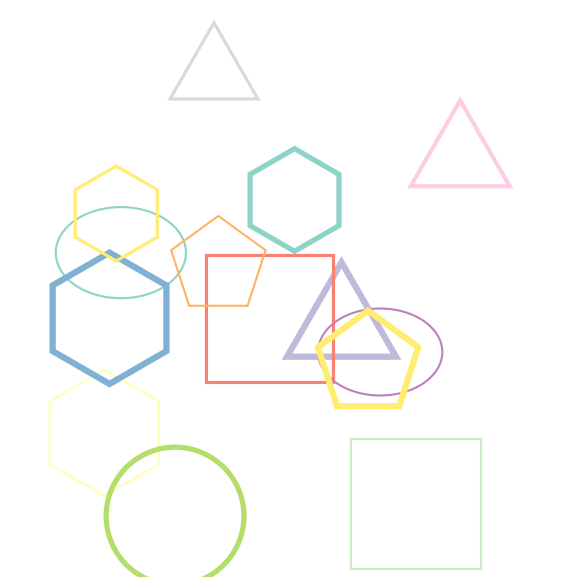[{"shape": "oval", "thickness": 1, "radius": 0.56, "center": [0.209, 0.562]}, {"shape": "hexagon", "thickness": 2.5, "radius": 0.44, "center": [0.51, 0.653]}, {"shape": "hexagon", "thickness": 1, "radius": 0.55, "center": [0.181, 0.25]}, {"shape": "triangle", "thickness": 3, "radius": 0.54, "center": [0.591, 0.436]}, {"shape": "square", "thickness": 1.5, "radius": 0.55, "center": [0.466, 0.448]}, {"shape": "hexagon", "thickness": 3, "radius": 0.57, "center": [0.19, 0.448]}, {"shape": "pentagon", "thickness": 1, "radius": 0.43, "center": [0.378, 0.539]}, {"shape": "circle", "thickness": 2.5, "radius": 0.6, "center": [0.303, 0.106]}, {"shape": "triangle", "thickness": 2, "radius": 0.5, "center": [0.797, 0.726]}, {"shape": "triangle", "thickness": 1.5, "radius": 0.44, "center": [0.371, 0.872]}, {"shape": "oval", "thickness": 1, "radius": 0.54, "center": [0.658, 0.39]}, {"shape": "square", "thickness": 1, "radius": 0.56, "center": [0.72, 0.126]}, {"shape": "pentagon", "thickness": 3, "radius": 0.46, "center": [0.637, 0.37]}, {"shape": "hexagon", "thickness": 1.5, "radius": 0.41, "center": [0.201, 0.629]}]